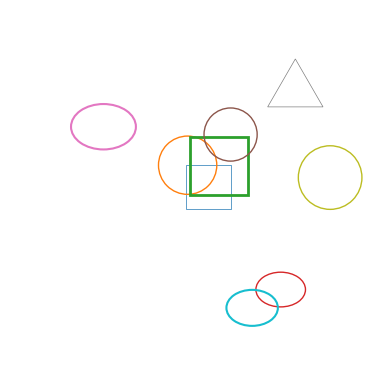[{"shape": "square", "thickness": 0.5, "radius": 0.29, "center": [0.541, 0.514]}, {"shape": "circle", "thickness": 1, "radius": 0.38, "center": [0.487, 0.571]}, {"shape": "square", "thickness": 2, "radius": 0.38, "center": [0.568, 0.57]}, {"shape": "oval", "thickness": 1, "radius": 0.32, "center": [0.729, 0.248]}, {"shape": "circle", "thickness": 1, "radius": 0.35, "center": [0.599, 0.651]}, {"shape": "oval", "thickness": 1.5, "radius": 0.42, "center": [0.269, 0.671]}, {"shape": "triangle", "thickness": 0.5, "radius": 0.42, "center": [0.767, 0.764]}, {"shape": "circle", "thickness": 1, "radius": 0.41, "center": [0.857, 0.539]}, {"shape": "oval", "thickness": 1.5, "radius": 0.33, "center": [0.655, 0.2]}]